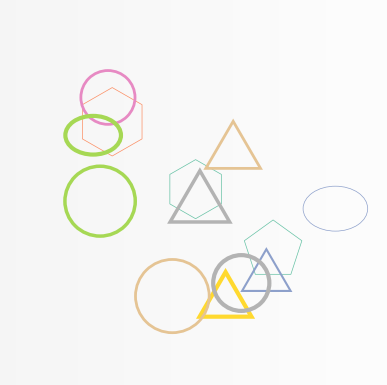[{"shape": "pentagon", "thickness": 0.5, "radius": 0.39, "center": [0.705, 0.351]}, {"shape": "hexagon", "thickness": 0.5, "radius": 0.38, "center": [0.505, 0.509]}, {"shape": "hexagon", "thickness": 0.5, "radius": 0.44, "center": [0.29, 0.684]}, {"shape": "oval", "thickness": 0.5, "radius": 0.42, "center": [0.866, 0.458]}, {"shape": "triangle", "thickness": 1.5, "radius": 0.36, "center": [0.687, 0.28]}, {"shape": "circle", "thickness": 2, "radius": 0.35, "center": [0.279, 0.747]}, {"shape": "circle", "thickness": 2.5, "radius": 0.45, "center": [0.258, 0.478]}, {"shape": "oval", "thickness": 3, "radius": 0.36, "center": [0.24, 0.649]}, {"shape": "triangle", "thickness": 3, "radius": 0.39, "center": [0.582, 0.216]}, {"shape": "circle", "thickness": 2, "radius": 0.48, "center": [0.445, 0.231]}, {"shape": "triangle", "thickness": 2, "radius": 0.41, "center": [0.602, 0.603]}, {"shape": "triangle", "thickness": 2.5, "radius": 0.44, "center": [0.516, 0.468]}, {"shape": "circle", "thickness": 3, "radius": 0.36, "center": [0.623, 0.265]}]